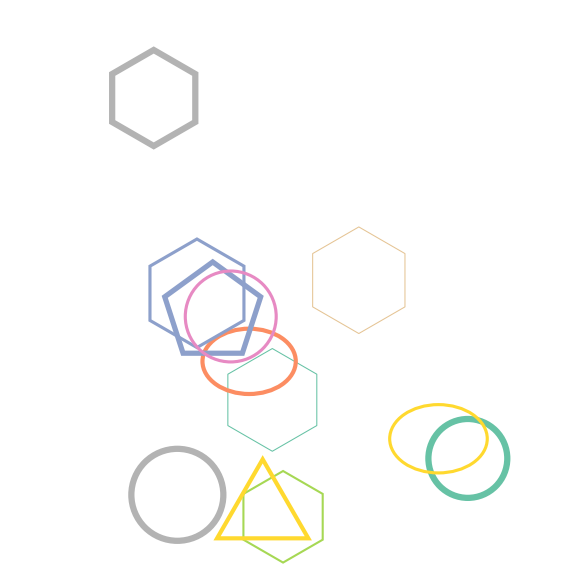[{"shape": "circle", "thickness": 3, "radius": 0.34, "center": [0.81, 0.205]}, {"shape": "hexagon", "thickness": 0.5, "radius": 0.44, "center": [0.472, 0.307]}, {"shape": "oval", "thickness": 2, "radius": 0.4, "center": [0.431, 0.373]}, {"shape": "pentagon", "thickness": 2.5, "radius": 0.44, "center": [0.368, 0.458]}, {"shape": "hexagon", "thickness": 1.5, "radius": 0.47, "center": [0.341, 0.491]}, {"shape": "circle", "thickness": 1.5, "radius": 0.39, "center": [0.4, 0.451]}, {"shape": "hexagon", "thickness": 1, "radius": 0.4, "center": [0.49, 0.104]}, {"shape": "oval", "thickness": 1.5, "radius": 0.42, "center": [0.759, 0.239]}, {"shape": "triangle", "thickness": 2, "radius": 0.46, "center": [0.455, 0.113]}, {"shape": "hexagon", "thickness": 0.5, "radius": 0.46, "center": [0.621, 0.514]}, {"shape": "hexagon", "thickness": 3, "radius": 0.42, "center": [0.266, 0.829]}, {"shape": "circle", "thickness": 3, "radius": 0.4, "center": [0.307, 0.142]}]